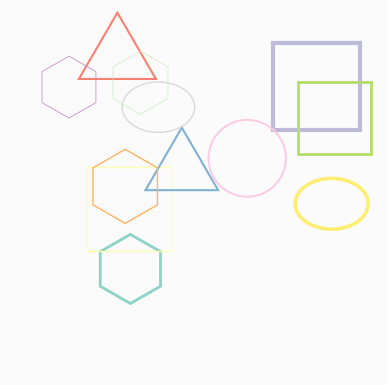[{"shape": "hexagon", "thickness": 2, "radius": 0.45, "center": [0.336, 0.301]}, {"shape": "square", "thickness": 1, "radius": 0.54, "center": [0.333, 0.457]}, {"shape": "square", "thickness": 3, "radius": 0.56, "center": [0.816, 0.775]}, {"shape": "triangle", "thickness": 1.5, "radius": 0.57, "center": [0.303, 0.852]}, {"shape": "triangle", "thickness": 1.5, "radius": 0.54, "center": [0.469, 0.56]}, {"shape": "hexagon", "thickness": 1, "radius": 0.48, "center": [0.323, 0.516]}, {"shape": "square", "thickness": 2, "radius": 0.47, "center": [0.863, 0.693]}, {"shape": "circle", "thickness": 1.5, "radius": 0.5, "center": [0.638, 0.589]}, {"shape": "oval", "thickness": 1, "radius": 0.47, "center": [0.409, 0.722]}, {"shape": "hexagon", "thickness": 0.5, "radius": 0.4, "center": [0.178, 0.774]}, {"shape": "hexagon", "thickness": 0.5, "radius": 0.41, "center": [0.363, 0.785]}, {"shape": "oval", "thickness": 2.5, "radius": 0.47, "center": [0.856, 0.471]}]